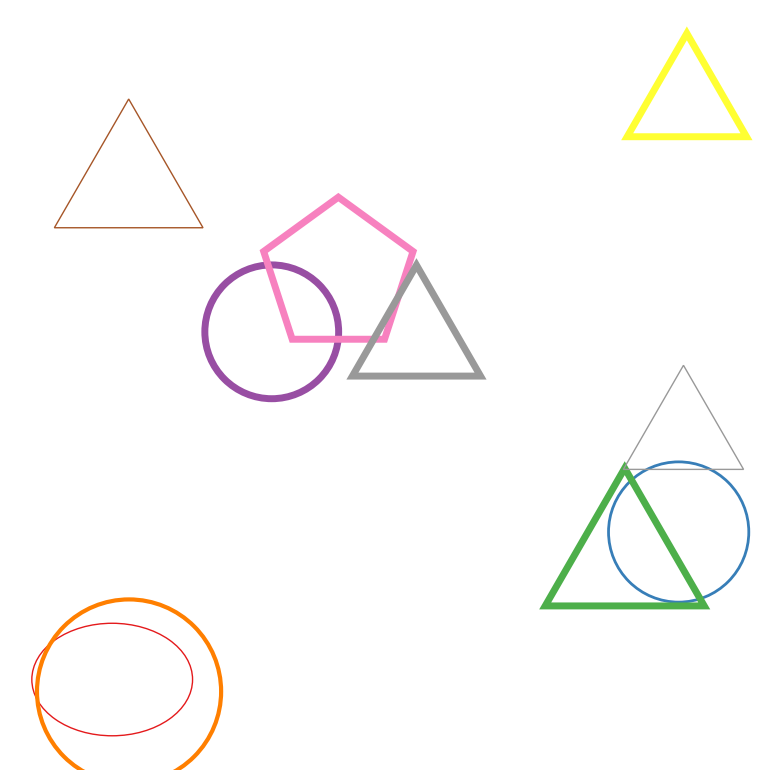[{"shape": "oval", "thickness": 0.5, "radius": 0.52, "center": [0.146, 0.118]}, {"shape": "circle", "thickness": 1, "radius": 0.46, "center": [0.881, 0.309]}, {"shape": "triangle", "thickness": 2.5, "radius": 0.6, "center": [0.811, 0.273]}, {"shape": "circle", "thickness": 2.5, "radius": 0.43, "center": [0.353, 0.569]}, {"shape": "circle", "thickness": 1.5, "radius": 0.6, "center": [0.168, 0.102]}, {"shape": "triangle", "thickness": 2.5, "radius": 0.45, "center": [0.892, 0.867]}, {"shape": "triangle", "thickness": 0.5, "radius": 0.56, "center": [0.167, 0.76]}, {"shape": "pentagon", "thickness": 2.5, "radius": 0.51, "center": [0.439, 0.642]}, {"shape": "triangle", "thickness": 0.5, "radius": 0.45, "center": [0.888, 0.435]}, {"shape": "triangle", "thickness": 2.5, "radius": 0.48, "center": [0.541, 0.56]}]